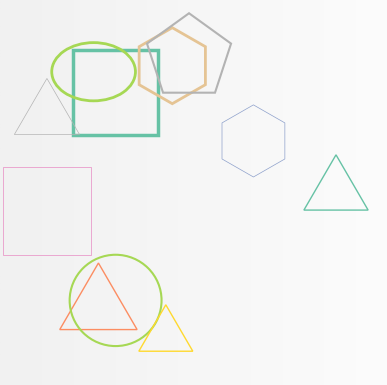[{"shape": "square", "thickness": 2.5, "radius": 0.55, "center": [0.298, 0.759]}, {"shape": "triangle", "thickness": 1, "radius": 0.48, "center": [0.867, 0.502]}, {"shape": "triangle", "thickness": 1, "radius": 0.58, "center": [0.254, 0.202]}, {"shape": "hexagon", "thickness": 0.5, "radius": 0.47, "center": [0.654, 0.634]}, {"shape": "square", "thickness": 0.5, "radius": 0.57, "center": [0.122, 0.452]}, {"shape": "circle", "thickness": 1.5, "radius": 0.59, "center": [0.298, 0.22]}, {"shape": "oval", "thickness": 2, "radius": 0.54, "center": [0.242, 0.814]}, {"shape": "triangle", "thickness": 1, "radius": 0.4, "center": [0.428, 0.128]}, {"shape": "hexagon", "thickness": 2, "radius": 0.49, "center": [0.445, 0.829]}, {"shape": "pentagon", "thickness": 1.5, "radius": 0.57, "center": [0.488, 0.852]}, {"shape": "triangle", "thickness": 0.5, "radius": 0.49, "center": [0.121, 0.699]}]